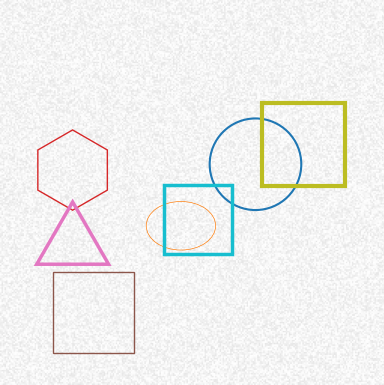[{"shape": "circle", "thickness": 1.5, "radius": 0.59, "center": [0.664, 0.573]}, {"shape": "oval", "thickness": 0.5, "radius": 0.45, "center": [0.47, 0.414]}, {"shape": "hexagon", "thickness": 1, "radius": 0.52, "center": [0.189, 0.558]}, {"shape": "square", "thickness": 1, "radius": 0.53, "center": [0.243, 0.189]}, {"shape": "triangle", "thickness": 2.5, "radius": 0.54, "center": [0.189, 0.368]}, {"shape": "square", "thickness": 3, "radius": 0.54, "center": [0.789, 0.625]}, {"shape": "square", "thickness": 2.5, "radius": 0.45, "center": [0.514, 0.429]}]